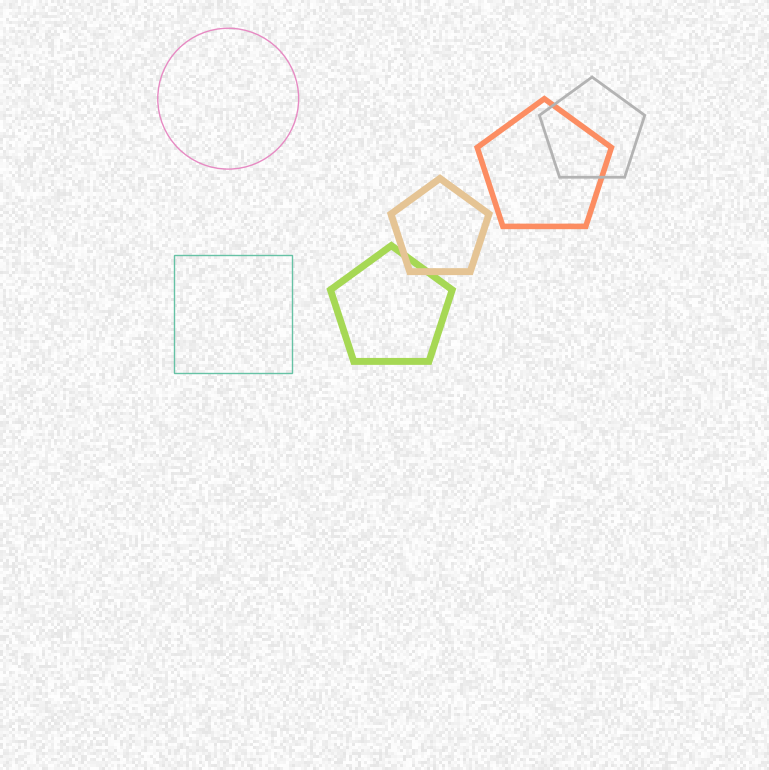[{"shape": "square", "thickness": 0.5, "radius": 0.38, "center": [0.302, 0.592]}, {"shape": "pentagon", "thickness": 2, "radius": 0.46, "center": [0.707, 0.78]}, {"shape": "circle", "thickness": 0.5, "radius": 0.46, "center": [0.296, 0.872]}, {"shape": "pentagon", "thickness": 2.5, "radius": 0.42, "center": [0.508, 0.598]}, {"shape": "pentagon", "thickness": 2.5, "radius": 0.33, "center": [0.571, 0.701]}, {"shape": "pentagon", "thickness": 1, "radius": 0.36, "center": [0.769, 0.828]}]